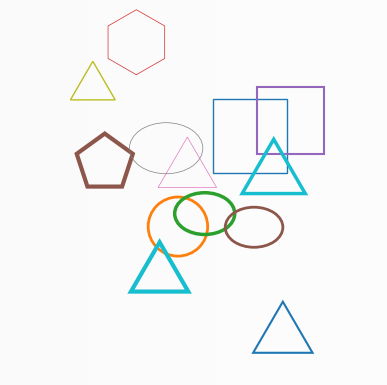[{"shape": "square", "thickness": 1, "radius": 0.48, "center": [0.645, 0.646]}, {"shape": "triangle", "thickness": 1.5, "radius": 0.44, "center": [0.73, 0.128]}, {"shape": "circle", "thickness": 2, "radius": 0.38, "center": [0.459, 0.412]}, {"shape": "oval", "thickness": 2.5, "radius": 0.39, "center": [0.528, 0.445]}, {"shape": "hexagon", "thickness": 0.5, "radius": 0.42, "center": [0.352, 0.89]}, {"shape": "square", "thickness": 1.5, "radius": 0.43, "center": [0.749, 0.687]}, {"shape": "pentagon", "thickness": 3, "radius": 0.38, "center": [0.27, 0.577]}, {"shape": "oval", "thickness": 2, "radius": 0.37, "center": [0.656, 0.41]}, {"shape": "triangle", "thickness": 0.5, "radius": 0.44, "center": [0.483, 0.557]}, {"shape": "oval", "thickness": 0.5, "radius": 0.47, "center": [0.429, 0.615]}, {"shape": "triangle", "thickness": 1, "radius": 0.33, "center": [0.24, 0.774]}, {"shape": "triangle", "thickness": 3, "radius": 0.43, "center": [0.412, 0.285]}, {"shape": "triangle", "thickness": 2.5, "radius": 0.47, "center": [0.706, 0.544]}]